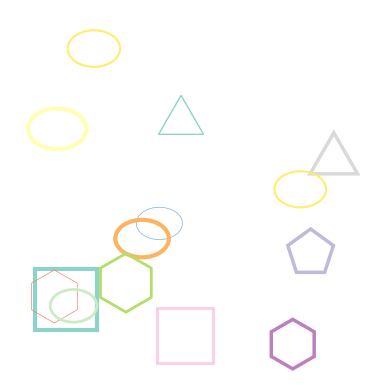[{"shape": "triangle", "thickness": 1, "radius": 0.34, "center": [0.47, 0.685]}, {"shape": "square", "thickness": 3, "radius": 0.4, "center": [0.171, 0.222]}, {"shape": "oval", "thickness": 3, "radius": 0.38, "center": [0.149, 0.665]}, {"shape": "pentagon", "thickness": 2.5, "radius": 0.31, "center": [0.807, 0.343]}, {"shape": "hexagon", "thickness": 0.5, "radius": 0.34, "center": [0.141, 0.23]}, {"shape": "oval", "thickness": 0.5, "radius": 0.3, "center": [0.414, 0.42]}, {"shape": "oval", "thickness": 3, "radius": 0.35, "center": [0.369, 0.38]}, {"shape": "hexagon", "thickness": 2, "radius": 0.38, "center": [0.327, 0.266]}, {"shape": "square", "thickness": 2, "radius": 0.36, "center": [0.481, 0.129]}, {"shape": "triangle", "thickness": 2.5, "radius": 0.36, "center": [0.867, 0.584]}, {"shape": "hexagon", "thickness": 2.5, "radius": 0.32, "center": [0.76, 0.106]}, {"shape": "oval", "thickness": 2, "radius": 0.3, "center": [0.191, 0.206]}, {"shape": "oval", "thickness": 1.5, "radius": 0.34, "center": [0.78, 0.508]}, {"shape": "oval", "thickness": 1.5, "radius": 0.34, "center": [0.244, 0.874]}]